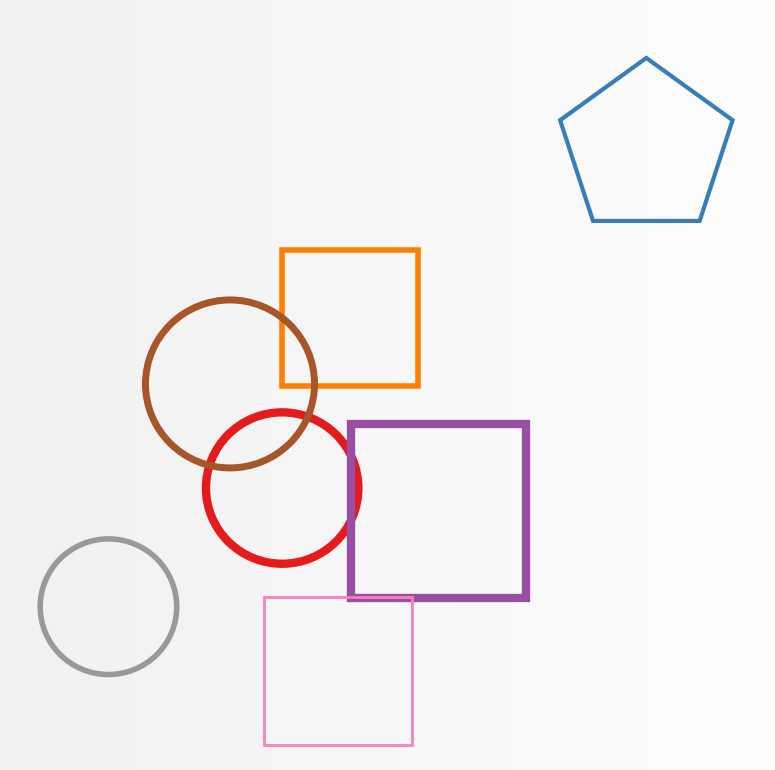[{"shape": "circle", "thickness": 3, "radius": 0.49, "center": [0.364, 0.366]}, {"shape": "pentagon", "thickness": 1.5, "radius": 0.59, "center": [0.834, 0.808]}, {"shape": "square", "thickness": 3, "radius": 0.56, "center": [0.566, 0.336]}, {"shape": "square", "thickness": 2, "radius": 0.44, "center": [0.452, 0.587]}, {"shape": "circle", "thickness": 2.5, "radius": 0.55, "center": [0.297, 0.501]}, {"shape": "square", "thickness": 1, "radius": 0.48, "center": [0.436, 0.129]}, {"shape": "circle", "thickness": 2, "radius": 0.44, "center": [0.14, 0.212]}]